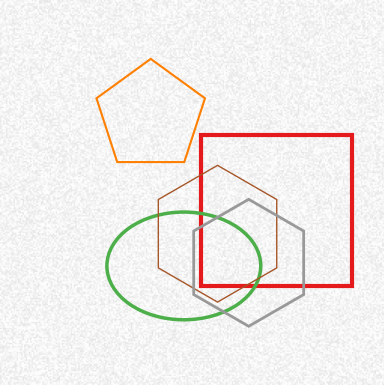[{"shape": "square", "thickness": 3, "radius": 0.98, "center": [0.718, 0.453]}, {"shape": "oval", "thickness": 2.5, "radius": 1.0, "center": [0.477, 0.309]}, {"shape": "pentagon", "thickness": 1.5, "radius": 0.74, "center": [0.392, 0.699]}, {"shape": "hexagon", "thickness": 1, "radius": 0.89, "center": [0.565, 0.393]}, {"shape": "hexagon", "thickness": 2, "radius": 0.82, "center": [0.646, 0.317]}]